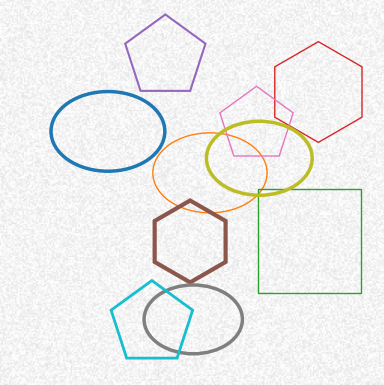[{"shape": "oval", "thickness": 2.5, "radius": 0.74, "center": [0.28, 0.659]}, {"shape": "oval", "thickness": 1, "radius": 0.74, "center": [0.545, 0.551]}, {"shape": "square", "thickness": 1, "radius": 0.67, "center": [0.804, 0.375]}, {"shape": "hexagon", "thickness": 1, "radius": 0.65, "center": [0.827, 0.761]}, {"shape": "pentagon", "thickness": 1.5, "radius": 0.55, "center": [0.429, 0.853]}, {"shape": "hexagon", "thickness": 3, "radius": 0.53, "center": [0.494, 0.373]}, {"shape": "pentagon", "thickness": 1, "radius": 0.5, "center": [0.666, 0.676]}, {"shape": "oval", "thickness": 2.5, "radius": 0.64, "center": [0.502, 0.17]}, {"shape": "oval", "thickness": 2.5, "radius": 0.69, "center": [0.674, 0.589]}, {"shape": "pentagon", "thickness": 2, "radius": 0.56, "center": [0.394, 0.16]}]